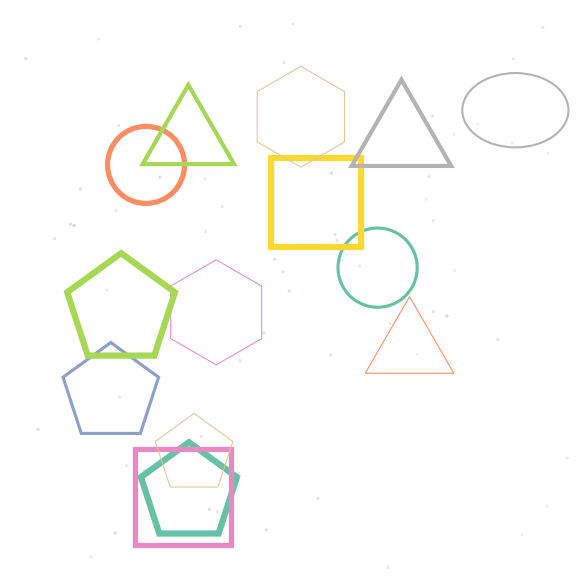[{"shape": "pentagon", "thickness": 3, "radius": 0.44, "center": [0.327, 0.146]}, {"shape": "circle", "thickness": 1.5, "radius": 0.34, "center": [0.654, 0.536]}, {"shape": "circle", "thickness": 2.5, "radius": 0.33, "center": [0.253, 0.714]}, {"shape": "triangle", "thickness": 0.5, "radius": 0.44, "center": [0.709, 0.397]}, {"shape": "pentagon", "thickness": 1.5, "radius": 0.43, "center": [0.192, 0.319]}, {"shape": "square", "thickness": 2.5, "radius": 0.42, "center": [0.317, 0.138]}, {"shape": "hexagon", "thickness": 0.5, "radius": 0.45, "center": [0.374, 0.458]}, {"shape": "triangle", "thickness": 2, "radius": 0.46, "center": [0.326, 0.761]}, {"shape": "pentagon", "thickness": 3, "radius": 0.49, "center": [0.21, 0.463]}, {"shape": "square", "thickness": 3, "radius": 0.39, "center": [0.547, 0.649]}, {"shape": "hexagon", "thickness": 0.5, "radius": 0.44, "center": [0.521, 0.797]}, {"shape": "pentagon", "thickness": 0.5, "radius": 0.35, "center": [0.336, 0.213]}, {"shape": "triangle", "thickness": 2, "radius": 0.5, "center": [0.695, 0.761]}, {"shape": "oval", "thickness": 1, "radius": 0.46, "center": [0.892, 0.808]}]